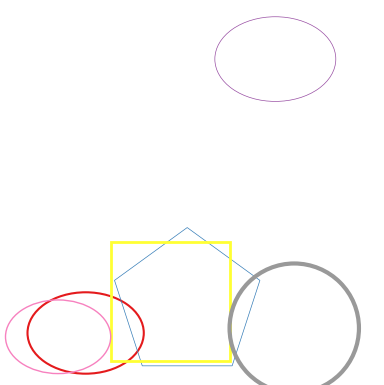[{"shape": "oval", "thickness": 1.5, "radius": 0.76, "center": [0.222, 0.135]}, {"shape": "pentagon", "thickness": 0.5, "radius": 0.99, "center": [0.486, 0.21]}, {"shape": "oval", "thickness": 0.5, "radius": 0.79, "center": [0.715, 0.847]}, {"shape": "square", "thickness": 2, "radius": 0.77, "center": [0.443, 0.217]}, {"shape": "oval", "thickness": 1, "radius": 0.68, "center": [0.151, 0.125]}, {"shape": "circle", "thickness": 3, "radius": 0.84, "center": [0.764, 0.148]}]